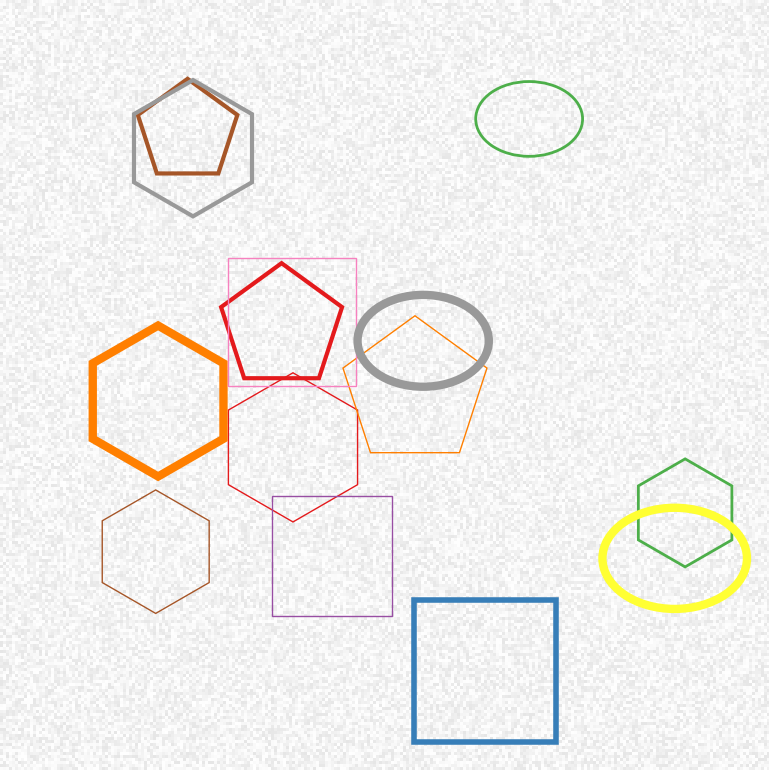[{"shape": "hexagon", "thickness": 0.5, "radius": 0.48, "center": [0.38, 0.419]}, {"shape": "pentagon", "thickness": 1.5, "radius": 0.41, "center": [0.366, 0.576]}, {"shape": "square", "thickness": 2, "radius": 0.46, "center": [0.629, 0.129]}, {"shape": "hexagon", "thickness": 1, "radius": 0.35, "center": [0.89, 0.334]}, {"shape": "oval", "thickness": 1, "radius": 0.35, "center": [0.687, 0.846]}, {"shape": "square", "thickness": 0.5, "radius": 0.39, "center": [0.431, 0.278]}, {"shape": "pentagon", "thickness": 0.5, "radius": 0.49, "center": [0.539, 0.492]}, {"shape": "hexagon", "thickness": 3, "radius": 0.49, "center": [0.205, 0.479]}, {"shape": "oval", "thickness": 3, "radius": 0.47, "center": [0.876, 0.275]}, {"shape": "pentagon", "thickness": 1.5, "radius": 0.34, "center": [0.244, 0.83]}, {"shape": "hexagon", "thickness": 0.5, "radius": 0.4, "center": [0.202, 0.284]}, {"shape": "square", "thickness": 0.5, "radius": 0.42, "center": [0.38, 0.582]}, {"shape": "hexagon", "thickness": 1.5, "radius": 0.44, "center": [0.251, 0.808]}, {"shape": "oval", "thickness": 3, "radius": 0.43, "center": [0.55, 0.557]}]